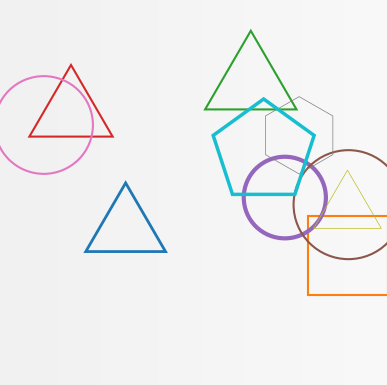[{"shape": "triangle", "thickness": 2, "radius": 0.59, "center": [0.324, 0.406]}, {"shape": "square", "thickness": 1.5, "radius": 0.51, "center": [0.898, 0.337]}, {"shape": "triangle", "thickness": 1.5, "radius": 0.68, "center": [0.647, 0.784]}, {"shape": "triangle", "thickness": 1.5, "radius": 0.62, "center": [0.183, 0.707]}, {"shape": "circle", "thickness": 3, "radius": 0.53, "center": [0.735, 0.487]}, {"shape": "circle", "thickness": 1.5, "radius": 0.71, "center": [0.899, 0.468]}, {"shape": "circle", "thickness": 1.5, "radius": 0.63, "center": [0.113, 0.675]}, {"shape": "hexagon", "thickness": 0.5, "radius": 0.5, "center": [0.772, 0.649]}, {"shape": "triangle", "thickness": 0.5, "radius": 0.5, "center": [0.897, 0.457]}, {"shape": "pentagon", "thickness": 2.5, "radius": 0.68, "center": [0.68, 0.606]}]